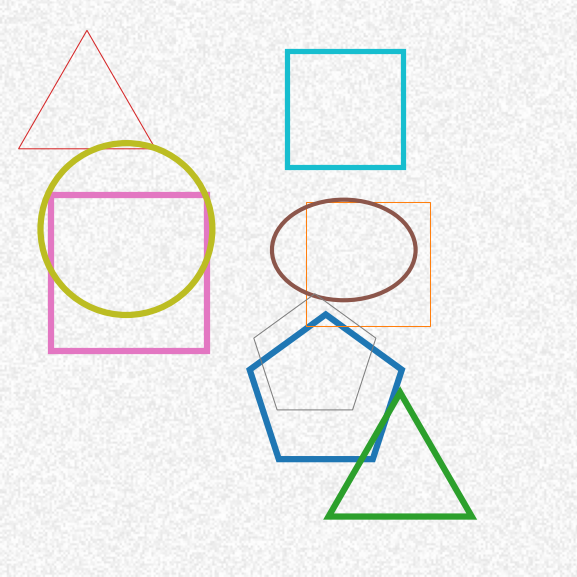[{"shape": "pentagon", "thickness": 3, "radius": 0.69, "center": [0.564, 0.316]}, {"shape": "square", "thickness": 0.5, "radius": 0.54, "center": [0.637, 0.541]}, {"shape": "triangle", "thickness": 3, "radius": 0.72, "center": [0.693, 0.176]}, {"shape": "triangle", "thickness": 0.5, "radius": 0.68, "center": [0.151, 0.81]}, {"shape": "oval", "thickness": 2, "radius": 0.62, "center": [0.595, 0.566]}, {"shape": "square", "thickness": 3, "radius": 0.67, "center": [0.223, 0.526]}, {"shape": "pentagon", "thickness": 0.5, "radius": 0.56, "center": [0.545, 0.379]}, {"shape": "circle", "thickness": 3, "radius": 0.74, "center": [0.219, 0.602]}, {"shape": "square", "thickness": 2.5, "radius": 0.5, "center": [0.597, 0.811]}]